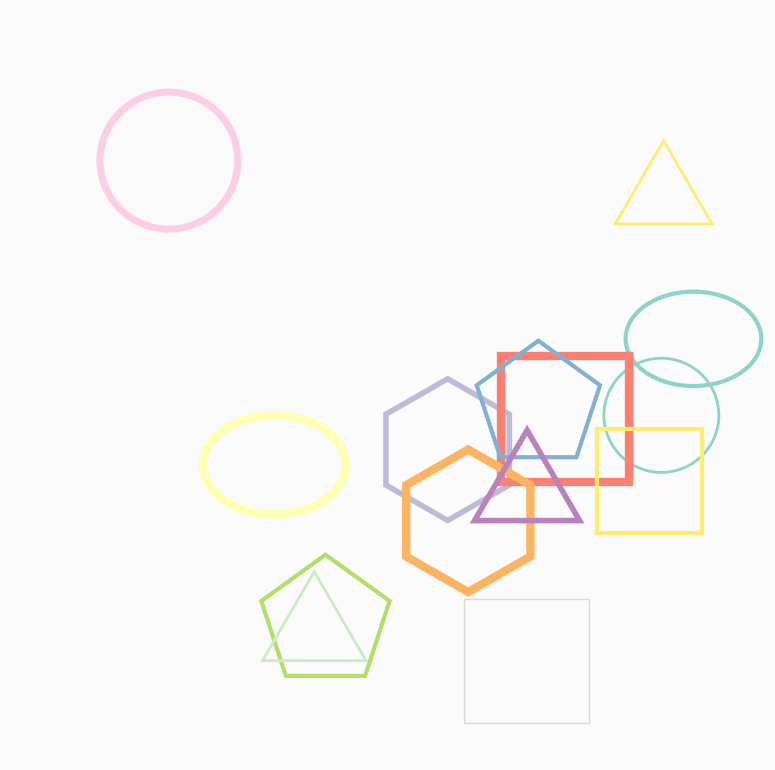[{"shape": "circle", "thickness": 1, "radius": 0.37, "center": [0.853, 0.461]}, {"shape": "oval", "thickness": 1.5, "radius": 0.44, "center": [0.895, 0.56]}, {"shape": "oval", "thickness": 3, "radius": 0.46, "center": [0.354, 0.396]}, {"shape": "hexagon", "thickness": 2, "radius": 0.46, "center": [0.578, 0.416]}, {"shape": "square", "thickness": 3, "radius": 0.41, "center": [0.729, 0.456]}, {"shape": "pentagon", "thickness": 1.5, "radius": 0.42, "center": [0.695, 0.474]}, {"shape": "hexagon", "thickness": 3, "radius": 0.46, "center": [0.604, 0.324]}, {"shape": "pentagon", "thickness": 1.5, "radius": 0.44, "center": [0.42, 0.193]}, {"shape": "circle", "thickness": 2.5, "radius": 0.44, "center": [0.218, 0.791]}, {"shape": "square", "thickness": 0.5, "radius": 0.4, "center": [0.679, 0.141]}, {"shape": "triangle", "thickness": 2, "radius": 0.39, "center": [0.68, 0.363]}, {"shape": "triangle", "thickness": 1, "radius": 0.39, "center": [0.405, 0.181]}, {"shape": "triangle", "thickness": 1, "radius": 0.36, "center": [0.856, 0.745]}, {"shape": "square", "thickness": 1.5, "radius": 0.34, "center": [0.838, 0.375]}]